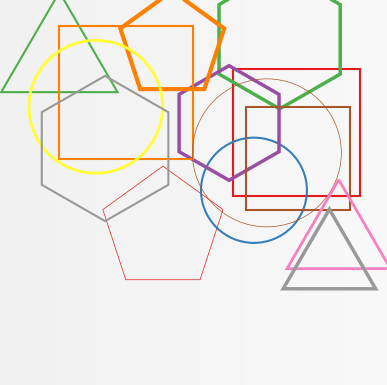[{"shape": "square", "thickness": 1.5, "radius": 0.82, "center": [0.765, 0.657]}, {"shape": "pentagon", "thickness": 0.5, "radius": 0.82, "center": [0.42, 0.405]}, {"shape": "circle", "thickness": 1.5, "radius": 0.68, "center": [0.655, 0.506]}, {"shape": "triangle", "thickness": 1.5, "radius": 0.87, "center": [0.153, 0.847]}, {"shape": "hexagon", "thickness": 2.5, "radius": 0.9, "center": [0.722, 0.898]}, {"shape": "hexagon", "thickness": 2.5, "radius": 0.74, "center": [0.591, 0.68]}, {"shape": "square", "thickness": 1.5, "radius": 0.86, "center": [0.325, 0.76]}, {"shape": "pentagon", "thickness": 3, "radius": 0.7, "center": [0.445, 0.883]}, {"shape": "circle", "thickness": 2, "radius": 0.86, "center": [0.247, 0.723]}, {"shape": "square", "thickness": 1.5, "radius": 0.67, "center": [0.769, 0.588]}, {"shape": "circle", "thickness": 0.5, "radius": 0.96, "center": [0.689, 0.603]}, {"shape": "triangle", "thickness": 2, "radius": 0.77, "center": [0.874, 0.379]}, {"shape": "hexagon", "thickness": 1.5, "radius": 0.94, "center": [0.271, 0.614]}, {"shape": "triangle", "thickness": 2.5, "radius": 0.69, "center": [0.85, 0.319]}]